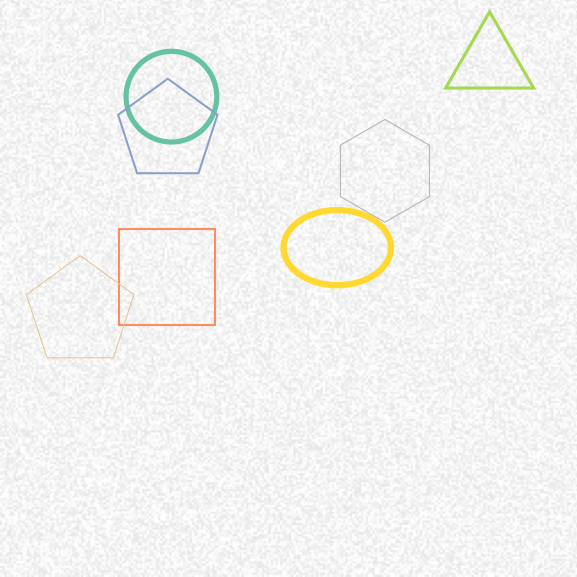[{"shape": "circle", "thickness": 2.5, "radius": 0.39, "center": [0.297, 0.832]}, {"shape": "square", "thickness": 1, "radius": 0.42, "center": [0.29, 0.519]}, {"shape": "pentagon", "thickness": 1, "radius": 0.45, "center": [0.291, 0.772]}, {"shape": "triangle", "thickness": 1.5, "radius": 0.44, "center": [0.848, 0.891]}, {"shape": "oval", "thickness": 3, "radius": 0.46, "center": [0.584, 0.57]}, {"shape": "pentagon", "thickness": 0.5, "radius": 0.49, "center": [0.139, 0.459]}, {"shape": "hexagon", "thickness": 0.5, "radius": 0.44, "center": [0.666, 0.703]}]